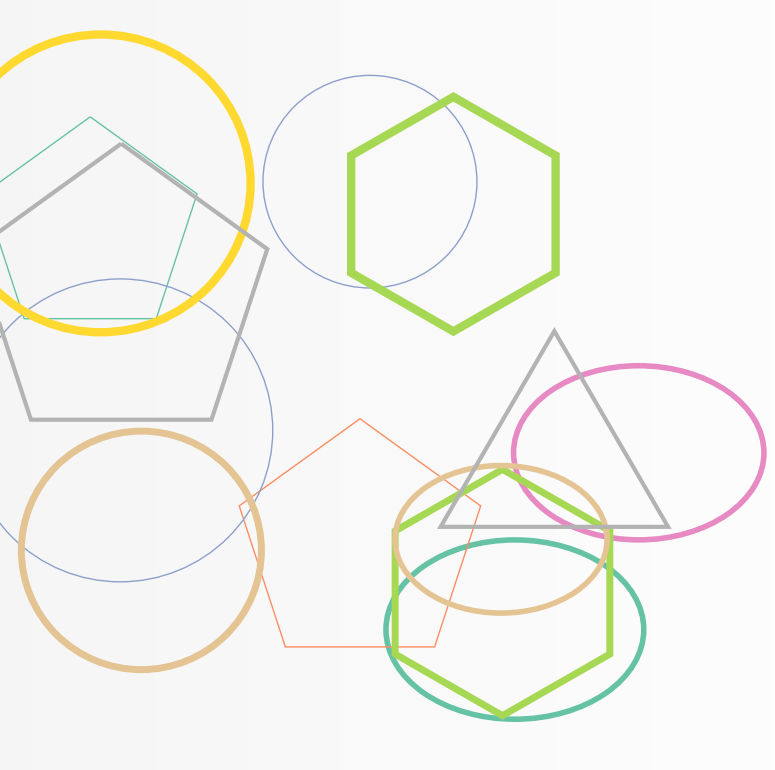[{"shape": "oval", "thickness": 2, "radius": 0.83, "center": [0.664, 0.182]}, {"shape": "pentagon", "thickness": 0.5, "radius": 0.72, "center": [0.116, 0.703]}, {"shape": "pentagon", "thickness": 0.5, "radius": 0.82, "center": [0.464, 0.292]}, {"shape": "circle", "thickness": 0.5, "radius": 0.69, "center": [0.477, 0.764]}, {"shape": "circle", "thickness": 0.5, "radius": 0.98, "center": [0.155, 0.441]}, {"shape": "oval", "thickness": 2, "radius": 0.81, "center": [0.824, 0.412]}, {"shape": "hexagon", "thickness": 3, "radius": 0.76, "center": [0.585, 0.722]}, {"shape": "hexagon", "thickness": 2.5, "radius": 0.8, "center": [0.648, 0.231]}, {"shape": "circle", "thickness": 3, "radius": 0.97, "center": [0.13, 0.762]}, {"shape": "circle", "thickness": 2.5, "radius": 0.77, "center": [0.182, 0.285]}, {"shape": "oval", "thickness": 2, "radius": 0.68, "center": [0.647, 0.3]}, {"shape": "triangle", "thickness": 1.5, "radius": 0.85, "center": [0.715, 0.401]}, {"shape": "pentagon", "thickness": 1.5, "radius": 0.99, "center": [0.156, 0.615]}]